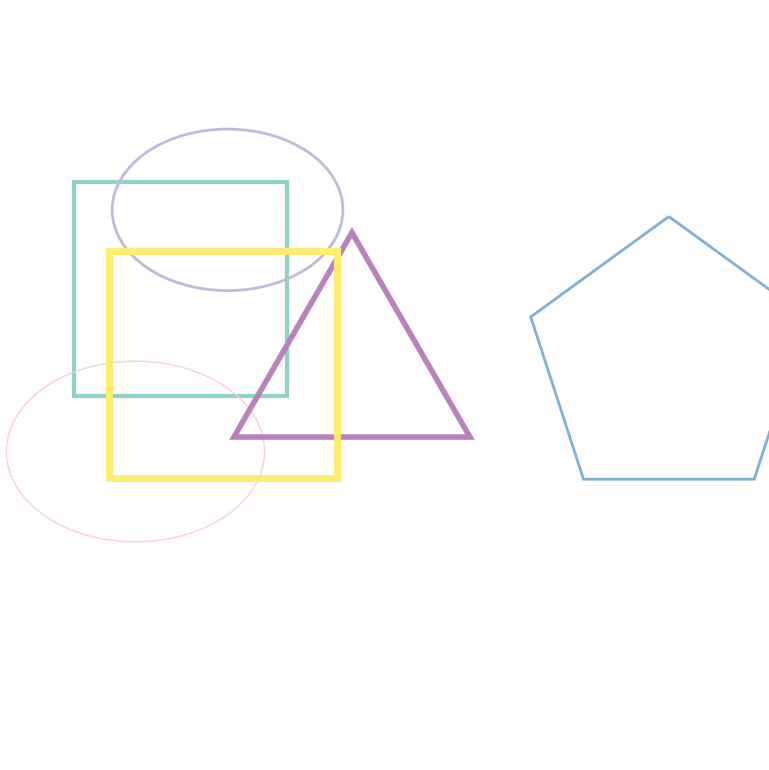[{"shape": "square", "thickness": 1.5, "radius": 0.69, "center": [0.234, 0.625]}, {"shape": "oval", "thickness": 1, "radius": 0.75, "center": [0.296, 0.727]}, {"shape": "pentagon", "thickness": 1, "radius": 0.94, "center": [0.869, 0.53]}, {"shape": "oval", "thickness": 0.5, "radius": 0.84, "center": [0.176, 0.414]}, {"shape": "triangle", "thickness": 2, "radius": 0.88, "center": [0.457, 0.521]}, {"shape": "square", "thickness": 2.5, "radius": 0.74, "center": [0.29, 0.527]}]